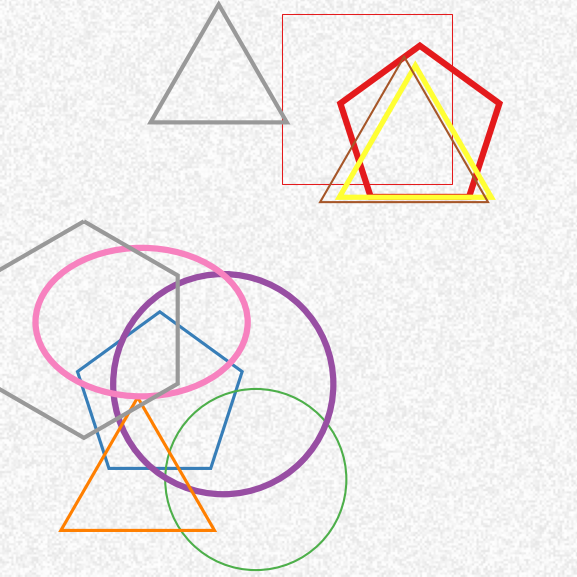[{"shape": "pentagon", "thickness": 3, "radius": 0.72, "center": [0.727, 0.775]}, {"shape": "square", "thickness": 0.5, "radius": 0.74, "center": [0.636, 0.828]}, {"shape": "pentagon", "thickness": 1.5, "radius": 0.75, "center": [0.277, 0.309]}, {"shape": "circle", "thickness": 1, "radius": 0.78, "center": [0.443, 0.169]}, {"shape": "circle", "thickness": 3, "radius": 0.95, "center": [0.387, 0.334]}, {"shape": "triangle", "thickness": 1.5, "radius": 0.77, "center": [0.238, 0.157]}, {"shape": "triangle", "thickness": 2.5, "radius": 0.76, "center": [0.719, 0.734]}, {"shape": "triangle", "thickness": 1, "radius": 0.84, "center": [0.7, 0.733]}, {"shape": "oval", "thickness": 3, "radius": 0.92, "center": [0.245, 0.441]}, {"shape": "hexagon", "thickness": 2, "radius": 0.94, "center": [0.145, 0.428]}, {"shape": "triangle", "thickness": 2, "radius": 0.68, "center": [0.379, 0.855]}]